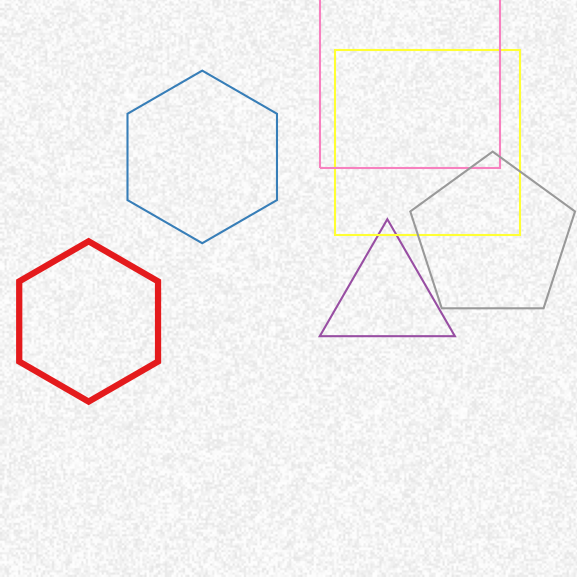[{"shape": "hexagon", "thickness": 3, "radius": 0.69, "center": [0.153, 0.442]}, {"shape": "hexagon", "thickness": 1, "radius": 0.75, "center": [0.35, 0.727]}, {"shape": "triangle", "thickness": 1, "radius": 0.68, "center": [0.671, 0.485]}, {"shape": "square", "thickness": 1, "radius": 0.8, "center": [0.74, 0.752]}, {"shape": "square", "thickness": 1, "radius": 0.78, "center": [0.71, 0.864]}, {"shape": "pentagon", "thickness": 1, "radius": 0.75, "center": [0.853, 0.587]}]